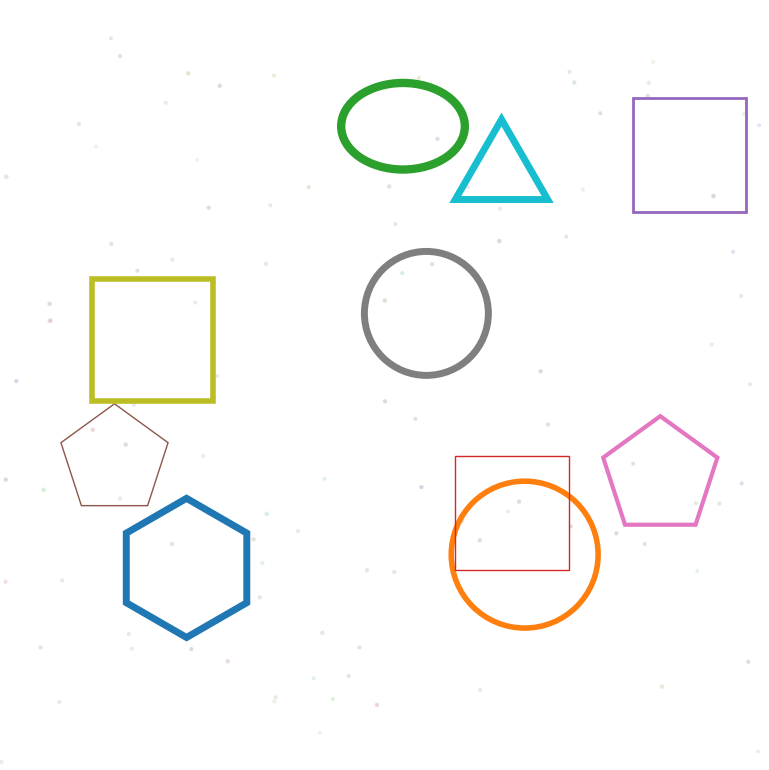[{"shape": "hexagon", "thickness": 2.5, "radius": 0.45, "center": [0.242, 0.262]}, {"shape": "circle", "thickness": 2, "radius": 0.48, "center": [0.681, 0.28]}, {"shape": "oval", "thickness": 3, "radius": 0.4, "center": [0.523, 0.836]}, {"shape": "square", "thickness": 0.5, "radius": 0.37, "center": [0.665, 0.334]}, {"shape": "square", "thickness": 1, "radius": 0.37, "center": [0.895, 0.799]}, {"shape": "pentagon", "thickness": 0.5, "radius": 0.37, "center": [0.149, 0.402]}, {"shape": "pentagon", "thickness": 1.5, "radius": 0.39, "center": [0.858, 0.382]}, {"shape": "circle", "thickness": 2.5, "radius": 0.4, "center": [0.554, 0.593]}, {"shape": "square", "thickness": 2, "radius": 0.39, "center": [0.198, 0.558]}, {"shape": "triangle", "thickness": 2.5, "radius": 0.35, "center": [0.651, 0.776]}]